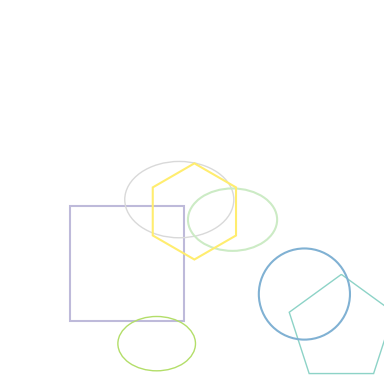[{"shape": "pentagon", "thickness": 1, "radius": 0.71, "center": [0.887, 0.145]}, {"shape": "square", "thickness": 1.5, "radius": 0.74, "center": [0.33, 0.316]}, {"shape": "circle", "thickness": 1.5, "radius": 0.59, "center": [0.791, 0.236]}, {"shape": "oval", "thickness": 1, "radius": 0.5, "center": [0.407, 0.107]}, {"shape": "oval", "thickness": 1, "radius": 0.71, "center": [0.466, 0.482]}, {"shape": "oval", "thickness": 1.5, "radius": 0.58, "center": [0.604, 0.429]}, {"shape": "hexagon", "thickness": 1.5, "radius": 0.62, "center": [0.505, 0.451]}]